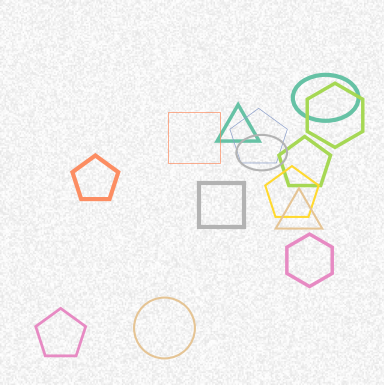[{"shape": "triangle", "thickness": 2.5, "radius": 0.31, "center": [0.619, 0.665]}, {"shape": "oval", "thickness": 3, "radius": 0.43, "center": [0.846, 0.746]}, {"shape": "pentagon", "thickness": 3, "radius": 0.31, "center": [0.248, 0.534]}, {"shape": "square", "thickness": 0.5, "radius": 0.34, "center": [0.505, 0.643]}, {"shape": "pentagon", "thickness": 0.5, "radius": 0.39, "center": [0.672, 0.64]}, {"shape": "hexagon", "thickness": 2.5, "radius": 0.34, "center": [0.804, 0.324]}, {"shape": "pentagon", "thickness": 2, "radius": 0.34, "center": [0.158, 0.131]}, {"shape": "hexagon", "thickness": 2.5, "radius": 0.42, "center": [0.87, 0.701]}, {"shape": "pentagon", "thickness": 2.5, "radius": 0.35, "center": [0.792, 0.575]}, {"shape": "pentagon", "thickness": 1.5, "radius": 0.36, "center": [0.758, 0.496]}, {"shape": "triangle", "thickness": 1.5, "radius": 0.35, "center": [0.777, 0.441]}, {"shape": "circle", "thickness": 1.5, "radius": 0.39, "center": [0.427, 0.148]}, {"shape": "square", "thickness": 3, "radius": 0.29, "center": [0.576, 0.468]}, {"shape": "oval", "thickness": 1.5, "radius": 0.33, "center": [0.68, 0.604]}]